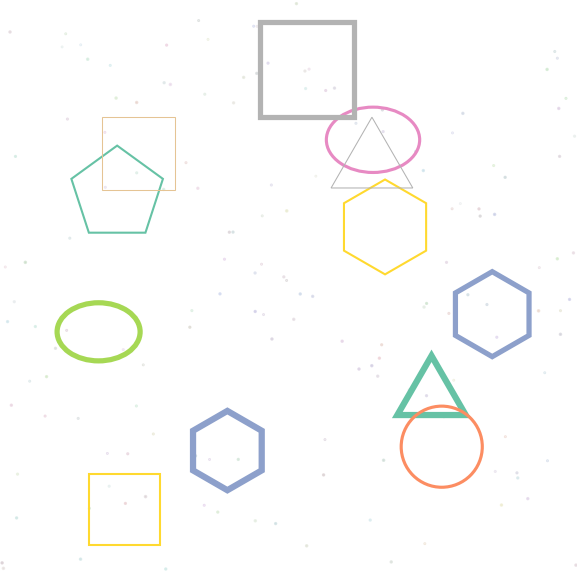[{"shape": "pentagon", "thickness": 1, "radius": 0.42, "center": [0.203, 0.664]}, {"shape": "triangle", "thickness": 3, "radius": 0.34, "center": [0.747, 0.315]}, {"shape": "circle", "thickness": 1.5, "radius": 0.35, "center": [0.765, 0.226]}, {"shape": "hexagon", "thickness": 2.5, "radius": 0.37, "center": [0.852, 0.455]}, {"shape": "hexagon", "thickness": 3, "radius": 0.34, "center": [0.394, 0.219]}, {"shape": "oval", "thickness": 1.5, "radius": 0.4, "center": [0.646, 0.757]}, {"shape": "oval", "thickness": 2.5, "radius": 0.36, "center": [0.171, 0.425]}, {"shape": "square", "thickness": 1, "radius": 0.31, "center": [0.216, 0.116]}, {"shape": "hexagon", "thickness": 1, "radius": 0.41, "center": [0.667, 0.606]}, {"shape": "square", "thickness": 0.5, "radius": 0.32, "center": [0.24, 0.734]}, {"shape": "triangle", "thickness": 0.5, "radius": 0.41, "center": [0.644, 0.714]}, {"shape": "square", "thickness": 2.5, "radius": 0.41, "center": [0.532, 0.879]}]